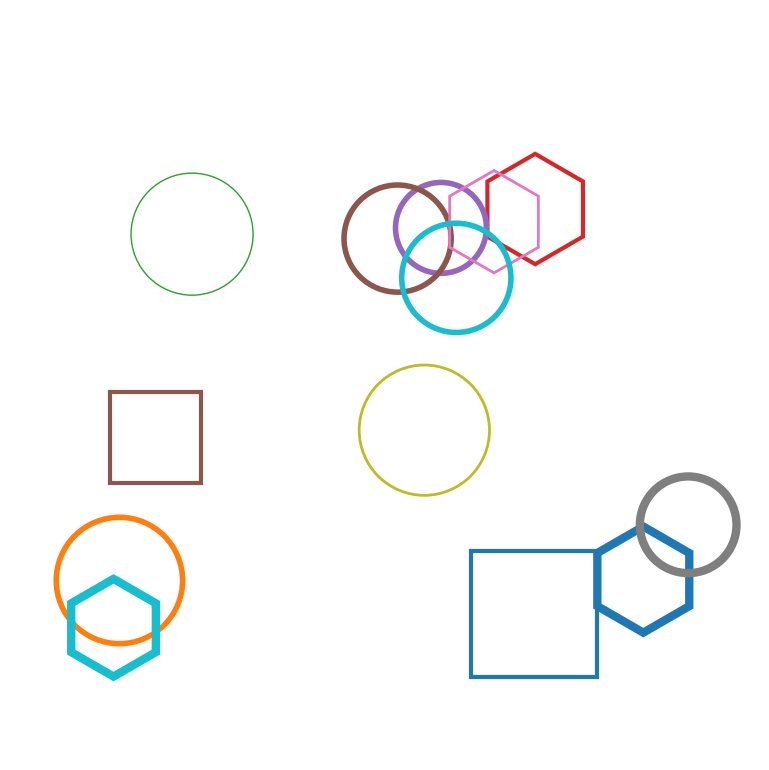[{"shape": "hexagon", "thickness": 3, "radius": 0.34, "center": [0.835, 0.247]}, {"shape": "square", "thickness": 1.5, "radius": 0.41, "center": [0.693, 0.203]}, {"shape": "circle", "thickness": 2, "radius": 0.41, "center": [0.155, 0.246]}, {"shape": "circle", "thickness": 0.5, "radius": 0.4, "center": [0.249, 0.696]}, {"shape": "hexagon", "thickness": 1.5, "radius": 0.36, "center": [0.695, 0.729]}, {"shape": "circle", "thickness": 2, "radius": 0.3, "center": [0.573, 0.704]}, {"shape": "square", "thickness": 1.5, "radius": 0.29, "center": [0.202, 0.432]}, {"shape": "circle", "thickness": 2, "radius": 0.35, "center": [0.516, 0.69]}, {"shape": "hexagon", "thickness": 1, "radius": 0.33, "center": [0.642, 0.712]}, {"shape": "circle", "thickness": 3, "radius": 0.31, "center": [0.894, 0.318]}, {"shape": "circle", "thickness": 1, "radius": 0.42, "center": [0.551, 0.441]}, {"shape": "hexagon", "thickness": 3, "radius": 0.32, "center": [0.147, 0.185]}, {"shape": "circle", "thickness": 2, "radius": 0.35, "center": [0.593, 0.639]}]